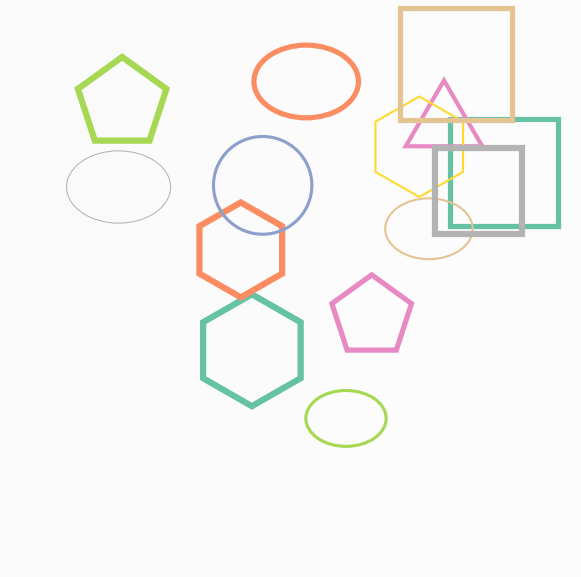[{"shape": "square", "thickness": 2.5, "radius": 0.46, "center": [0.867, 0.701]}, {"shape": "hexagon", "thickness": 3, "radius": 0.48, "center": [0.433, 0.393]}, {"shape": "oval", "thickness": 2.5, "radius": 0.45, "center": [0.527, 0.858]}, {"shape": "hexagon", "thickness": 3, "radius": 0.41, "center": [0.414, 0.566]}, {"shape": "circle", "thickness": 1.5, "radius": 0.42, "center": [0.452, 0.678]}, {"shape": "triangle", "thickness": 2, "radius": 0.38, "center": [0.764, 0.784]}, {"shape": "pentagon", "thickness": 2.5, "radius": 0.36, "center": [0.639, 0.451]}, {"shape": "pentagon", "thickness": 3, "radius": 0.4, "center": [0.21, 0.82]}, {"shape": "oval", "thickness": 1.5, "radius": 0.35, "center": [0.595, 0.275]}, {"shape": "hexagon", "thickness": 1, "radius": 0.44, "center": [0.721, 0.745]}, {"shape": "square", "thickness": 2.5, "radius": 0.48, "center": [0.784, 0.888]}, {"shape": "oval", "thickness": 1, "radius": 0.38, "center": [0.738, 0.603]}, {"shape": "square", "thickness": 3, "radius": 0.37, "center": [0.823, 0.669]}, {"shape": "oval", "thickness": 0.5, "radius": 0.45, "center": [0.204, 0.675]}]